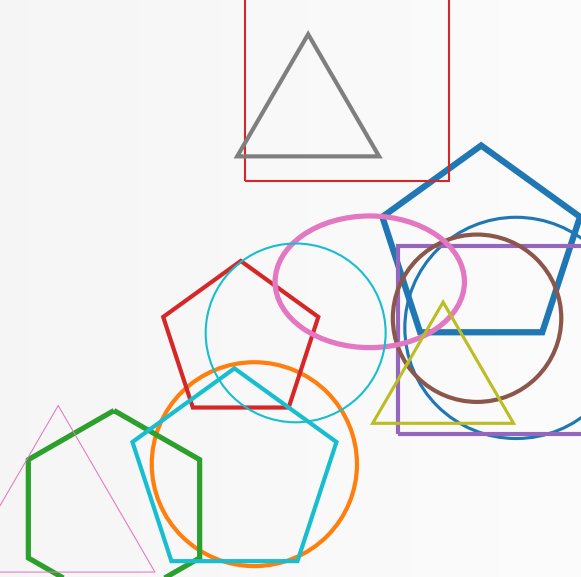[{"shape": "circle", "thickness": 1.5, "radius": 0.96, "center": [0.888, 0.431]}, {"shape": "pentagon", "thickness": 3, "radius": 0.89, "center": [0.828, 0.568]}, {"shape": "circle", "thickness": 2, "radius": 0.88, "center": [0.438, 0.195]}, {"shape": "hexagon", "thickness": 2.5, "radius": 0.85, "center": [0.196, 0.118]}, {"shape": "square", "thickness": 1, "radius": 0.88, "center": [0.597, 0.861]}, {"shape": "pentagon", "thickness": 2, "radius": 0.7, "center": [0.414, 0.407]}, {"shape": "square", "thickness": 2, "radius": 0.81, "center": [0.848, 0.41]}, {"shape": "circle", "thickness": 2, "radius": 0.72, "center": [0.821, 0.448]}, {"shape": "oval", "thickness": 2.5, "radius": 0.81, "center": [0.636, 0.511]}, {"shape": "triangle", "thickness": 0.5, "radius": 0.96, "center": [0.1, 0.105]}, {"shape": "triangle", "thickness": 2, "radius": 0.7, "center": [0.53, 0.799]}, {"shape": "triangle", "thickness": 1.5, "radius": 0.7, "center": [0.762, 0.336]}, {"shape": "pentagon", "thickness": 2, "radius": 0.92, "center": [0.403, 0.177]}, {"shape": "circle", "thickness": 1, "radius": 0.77, "center": [0.509, 0.423]}]